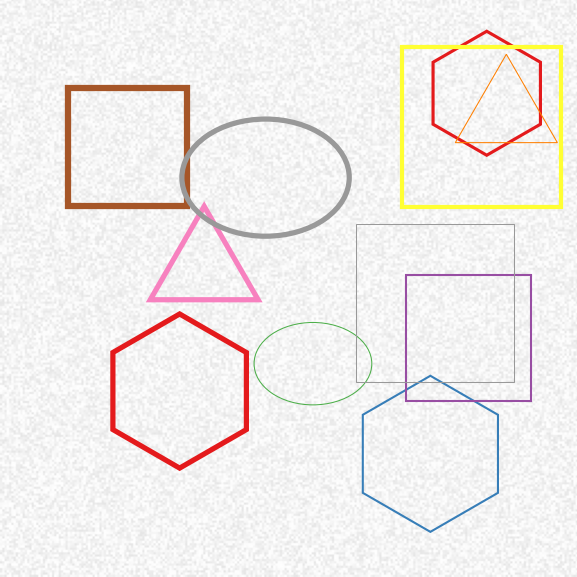[{"shape": "hexagon", "thickness": 2.5, "radius": 0.67, "center": [0.311, 0.322]}, {"shape": "hexagon", "thickness": 1.5, "radius": 0.54, "center": [0.843, 0.838]}, {"shape": "hexagon", "thickness": 1, "radius": 0.68, "center": [0.745, 0.213]}, {"shape": "oval", "thickness": 0.5, "radius": 0.51, "center": [0.542, 0.369]}, {"shape": "square", "thickness": 1, "radius": 0.54, "center": [0.811, 0.414]}, {"shape": "triangle", "thickness": 0.5, "radius": 0.51, "center": [0.877, 0.803]}, {"shape": "square", "thickness": 2, "radius": 0.69, "center": [0.834, 0.779]}, {"shape": "square", "thickness": 3, "radius": 0.51, "center": [0.221, 0.745]}, {"shape": "triangle", "thickness": 2.5, "radius": 0.54, "center": [0.354, 0.534]}, {"shape": "square", "thickness": 0.5, "radius": 0.68, "center": [0.753, 0.474]}, {"shape": "oval", "thickness": 2.5, "radius": 0.72, "center": [0.46, 0.692]}]